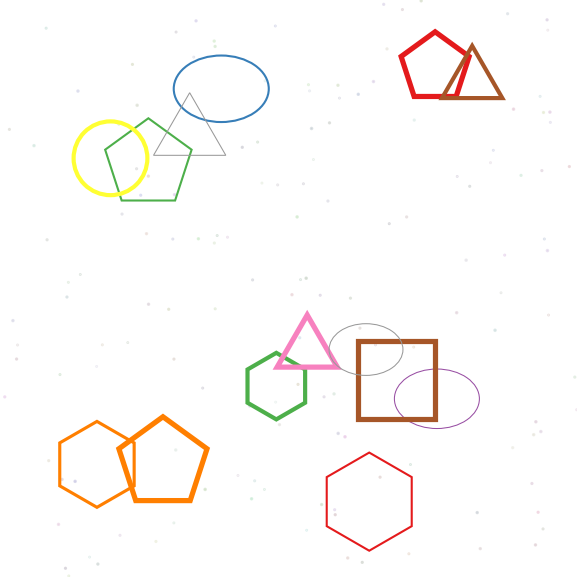[{"shape": "hexagon", "thickness": 1, "radius": 0.42, "center": [0.639, 0.13]}, {"shape": "pentagon", "thickness": 2.5, "radius": 0.31, "center": [0.753, 0.882]}, {"shape": "oval", "thickness": 1, "radius": 0.41, "center": [0.383, 0.845]}, {"shape": "hexagon", "thickness": 2, "radius": 0.29, "center": [0.478, 0.331]}, {"shape": "pentagon", "thickness": 1, "radius": 0.39, "center": [0.257, 0.716]}, {"shape": "oval", "thickness": 0.5, "radius": 0.37, "center": [0.757, 0.309]}, {"shape": "hexagon", "thickness": 1.5, "radius": 0.37, "center": [0.168, 0.195]}, {"shape": "pentagon", "thickness": 2.5, "radius": 0.4, "center": [0.282, 0.197]}, {"shape": "circle", "thickness": 2, "radius": 0.32, "center": [0.191, 0.725]}, {"shape": "triangle", "thickness": 2, "radius": 0.3, "center": [0.818, 0.859]}, {"shape": "square", "thickness": 2.5, "radius": 0.33, "center": [0.687, 0.341]}, {"shape": "triangle", "thickness": 2.5, "radius": 0.3, "center": [0.532, 0.394]}, {"shape": "oval", "thickness": 0.5, "radius": 0.32, "center": [0.634, 0.394]}, {"shape": "triangle", "thickness": 0.5, "radius": 0.36, "center": [0.328, 0.766]}]